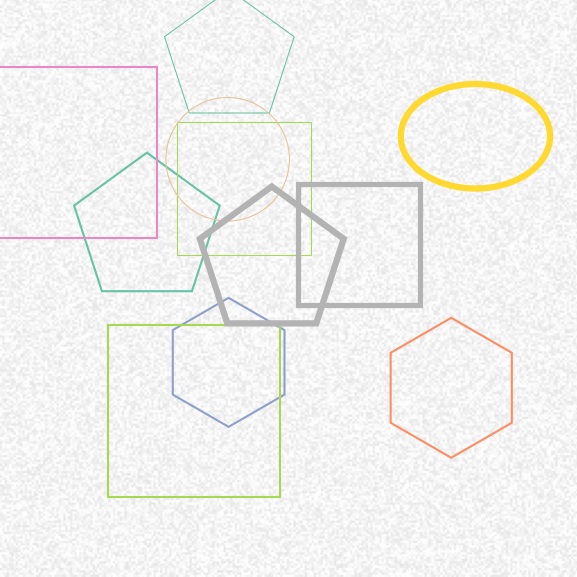[{"shape": "pentagon", "thickness": 1, "radius": 0.66, "center": [0.254, 0.602]}, {"shape": "pentagon", "thickness": 0.5, "radius": 0.59, "center": [0.397, 0.899]}, {"shape": "hexagon", "thickness": 1, "radius": 0.61, "center": [0.781, 0.328]}, {"shape": "hexagon", "thickness": 1, "radius": 0.56, "center": [0.396, 0.372]}, {"shape": "square", "thickness": 1, "radius": 0.74, "center": [0.123, 0.735]}, {"shape": "square", "thickness": 1, "radius": 0.74, "center": [0.336, 0.287]}, {"shape": "square", "thickness": 0.5, "radius": 0.58, "center": [0.422, 0.673]}, {"shape": "oval", "thickness": 3, "radius": 0.65, "center": [0.823, 0.763]}, {"shape": "circle", "thickness": 0.5, "radius": 0.53, "center": [0.394, 0.723]}, {"shape": "pentagon", "thickness": 3, "radius": 0.65, "center": [0.471, 0.545]}, {"shape": "square", "thickness": 2.5, "radius": 0.53, "center": [0.622, 0.576]}]